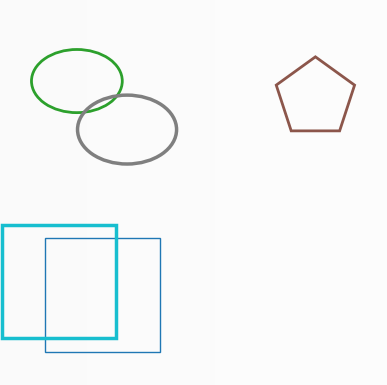[{"shape": "square", "thickness": 1, "radius": 0.74, "center": [0.265, 0.235]}, {"shape": "oval", "thickness": 2, "radius": 0.59, "center": [0.198, 0.789]}, {"shape": "pentagon", "thickness": 2, "radius": 0.53, "center": [0.814, 0.746]}, {"shape": "oval", "thickness": 2.5, "radius": 0.64, "center": [0.328, 0.663]}, {"shape": "square", "thickness": 2.5, "radius": 0.73, "center": [0.152, 0.27]}]